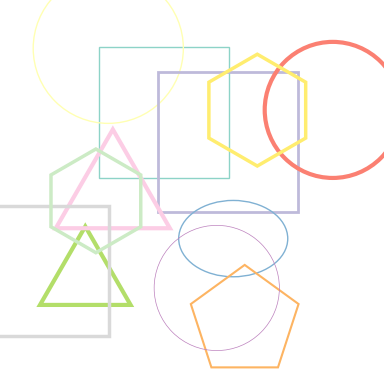[{"shape": "square", "thickness": 1, "radius": 0.85, "center": [0.426, 0.708]}, {"shape": "circle", "thickness": 1, "radius": 0.97, "center": [0.281, 0.875]}, {"shape": "square", "thickness": 2, "radius": 0.91, "center": [0.592, 0.631]}, {"shape": "circle", "thickness": 3, "radius": 0.88, "center": [0.864, 0.715]}, {"shape": "oval", "thickness": 1, "radius": 0.71, "center": [0.606, 0.38]}, {"shape": "pentagon", "thickness": 1.5, "radius": 0.74, "center": [0.636, 0.165]}, {"shape": "triangle", "thickness": 3, "radius": 0.68, "center": [0.222, 0.276]}, {"shape": "triangle", "thickness": 3, "radius": 0.86, "center": [0.293, 0.493]}, {"shape": "square", "thickness": 2.5, "radius": 0.84, "center": [0.113, 0.297]}, {"shape": "circle", "thickness": 0.5, "radius": 0.81, "center": [0.563, 0.252]}, {"shape": "hexagon", "thickness": 2.5, "radius": 0.67, "center": [0.249, 0.478]}, {"shape": "hexagon", "thickness": 2.5, "radius": 0.73, "center": [0.668, 0.714]}]